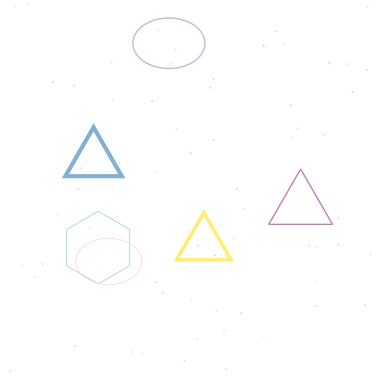[{"shape": "hexagon", "thickness": 0.5, "radius": 0.47, "center": [0.255, 0.357]}, {"shape": "oval", "thickness": 1, "radius": 0.47, "center": [0.439, 0.888]}, {"shape": "triangle", "thickness": 3, "radius": 0.42, "center": [0.243, 0.585]}, {"shape": "oval", "thickness": 0.5, "radius": 0.43, "center": [0.282, 0.321]}, {"shape": "triangle", "thickness": 1, "radius": 0.48, "center": [0.781, 0.465]}, {"shape": "triangle", "thickness": 2.5, "radius": 0.41, "center": [0.529, 0.366]}]